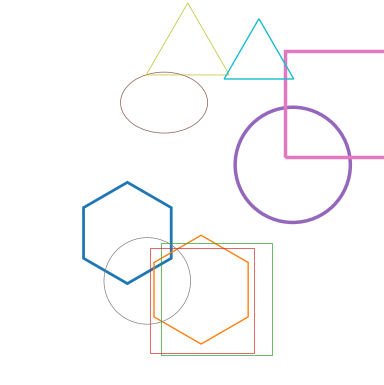[{"shape": "hexagon", "thickness": 2, "radius": 0.66, "center": [0.331, 0.395]}, {"shape": "hexagon", "thickness": 1, "radius": 0.71, "center": [0.522, 0.248]}, {"shape": "square", "thickness": 0.5, "radius": 0.72, "center": [0.562, 0.223]}, {"shape": "square", "thickness": 0.5, "radius": 0.68, "center": [0.525, 0.219]}, {"shape": "circle", "thickness": 2.5, "radius": 0.75, "center": [0.76, 0.572]}, {"shape": "oval", "thickness": 0.5, "radius": 0.57, "center": [0.426, 0.734]}, {"shape": "square", "thickness": 2.5, "radius": 0.68, "center": [0.877, 0.73]}, {"shape": "circle", "thickness": 0.5, "radius": 0.56, "center": [0.383, 0.27]}, {"shape": "triangle", "thickness": 0.5, "radius": 0.62, "center": [0.488, 0.868]}, {"shape": "triangle", "thickness": 1, "radius": 0.52, "center": [0.673, 0.847]}]